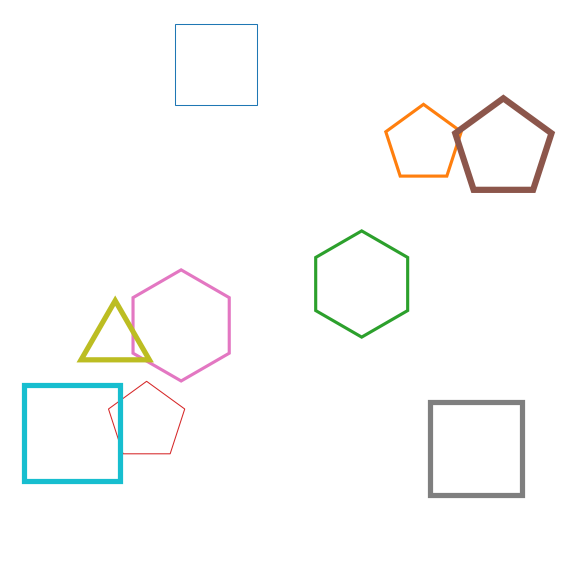[{"shape": "square", "thickness": 0.5, "radius": 0.35, "center": [0.374, 0.887]}, {"shape": "pentagon", "thickness": 1.5, "radius": 0.34, "center": [0.733, 0.75]}, {"shape": "hexagon", "thickness": 1.5, "radius": 0.46, "center": [0.626, 0.507]}, {"shape": "pentagon", "thickness": 0.5, "radius": 0.35, "center": [0.254, 0.269]}, {"shape": "pentagon", "thickness": 3, "radius": 0.44, "center": [0.872, 0.741]}, {"shape": "hexagon", "thickness": 1.5, "radius": 0.48, "center": [0.314, 0.436]}, {"shape": "square", "thickness": 2.5, "radius": 0.4, "center": [0.824, 0.223]}, {"shape": "triangle", "thickness": 2.5, "radius": 0.34, "center": [0.199, 0.41]}, {"shape": "square", "thickness": 2.5, "radius": 0.42, "center": [0.125, 0.249]}]